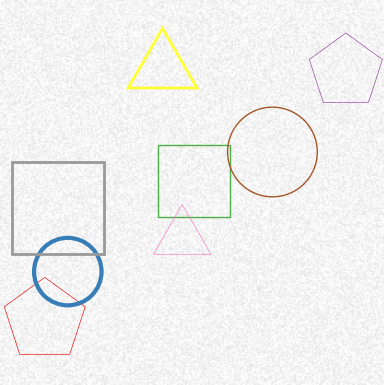[{"shape": "pentagon", "thickness": 0.5, "radius": 0.55, "center": [0.116, 0.169]}, {"shape": "circle", "thickness": 3, "radius": 0.44, "center": [0.176, 0.295]}, {"shape": "square", "thickness": 1, "radius": 0.47, "center": [0.505, 0.53]}, {"shape": "pentagon", "thickness": 0.5, "radius": 0.5, "center": [0.898, 0.815]}, {"shape": "triangle", "thickness": 2, "radius": 0.52, "center": [0.422, 0.823]}, {"shape": "circle", "thickness": 1, "radius": 0.58, "center": [0.708, 0.605]}, {"shape": "triangle", "thickness": 0.5, "radius": 0.43, "center": [0.473, 0.383]}, {"shape": "square", "thickness": 2, "radius": 0.6, "center": [0.151, 0.46]}]